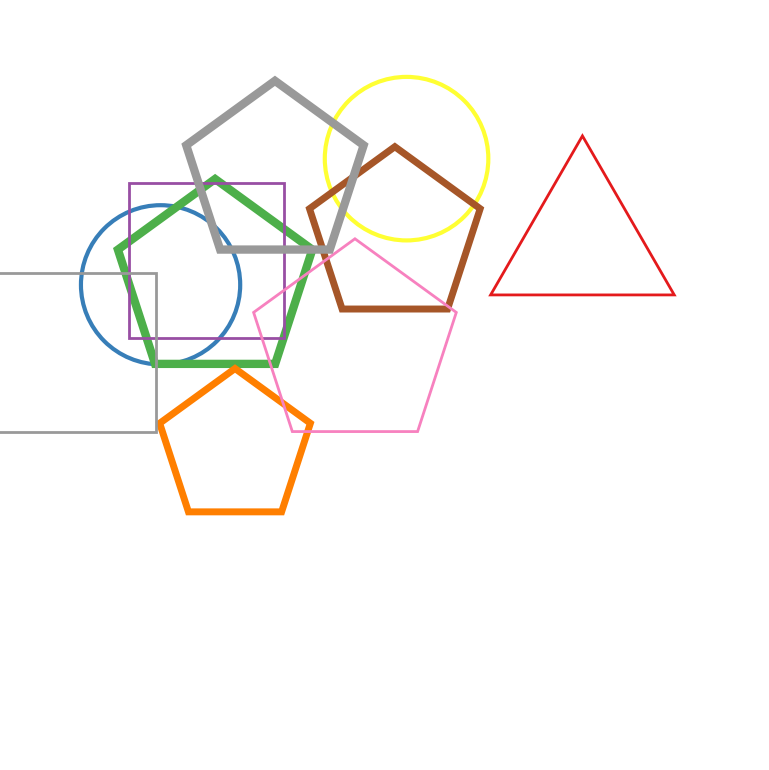[{"shape": "triangle", "thickness": 1, "radius": 0.69, "center": [0.756, 0.686]}, {"shape": "circle", "thickness": 1.5, "radius": 0.52, "center": [0.209, 0.63]}, {"shape": "pentagon", "thickness": 3, "radius": 0.66, "center": [0.279, 0.635]}, {"shape": "square", "thickness": 1, "radius": 0.5, "center": [0.269, 0.662]}, {"shape": "pentagon", "thickness": 2.5, "radius": 0.51, "center": [0.305, 0.419]}, {"shape": "circle", "thickness": 1.5, "radius": 0.53, "center": [0.528, 0.794]}, {"shape": "pentagon", "thickness": 2.5, "radius": 0.58, "center": [0.513, 0.693]}, {"shape": "pentagon", "thickness": 1, "radius": 0.69, "center": [0.461, 0.551]}, {"shape": "pentagon", "thickness": 3, "radius": 0.61, "center": [0.357, 0.774]}, {"shape": "square", "thickness": 1, "radius": 0.51, "center": [0.1, 0.542]}]